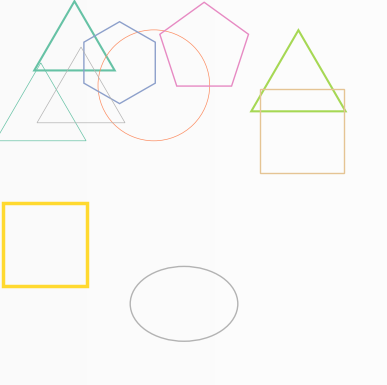[{"shape": "triangle", "thickness": 1.5, "radius": 0.6, "center": [0.192, 0.877]}, {"shape": "triangle", "thickness": 0.5, "radius": 0.67, "center": [0.105, 0.702]}, {"shape": "circle", "thickness": 0.5, "radius": 0.72, "center": [0.397, 0.778]}, {"shape": "hexagon", "thickness": 1, "radius": 0.53, "center": [0.309, 0.837]}, {"shape": "pentagon", "thickness": 1, "radius": 0.6, "center": [0.527, 0.874]}, {"shape": "triangle", "thickness": 1.5, "radius": 0.7, "center": [0.77, 0.781]}, {"shape": "square", "thickness": 2.5, "radius": 0.54, "center": [0.116, 0.365]}, {"shape": "square", "thickness": 1, "radius": 0.54, "center": [0.779, 0.66]}, {"shape": "triangle", "thickness": 0.5, "radius": 0.66, "center": [0.209, 0.747]}, {"shape": "oval", "thickness": 1, "radius": 0.69, "center": [0.475, 0.211]}]